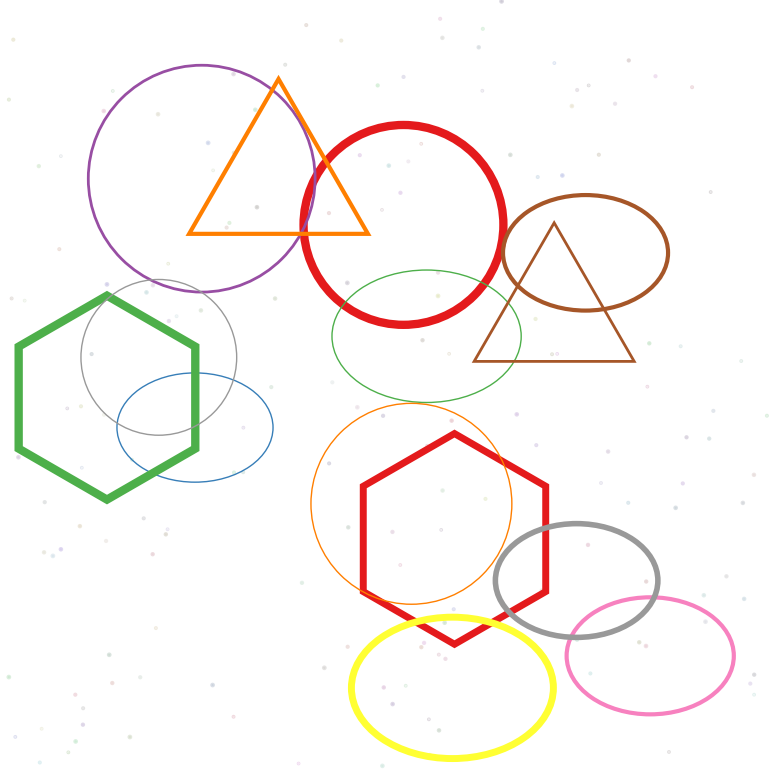[{"shape": "circle", "thickness": 3, "radius": 0.65, "center": [0.524, 0.708]}, {"shape": "hexagon", "thickness": 2.5, "radius": 0.68, "center": [0.59, 0.3]}, {"shape": "oval", "thickness": 0.5, "radius": 0.51, "center": [0.253, 0.445]}, {"shape": "hexagon", "thickness": 3, "radius": 0.66, "center": [0.139, 0.484]}, {"shape": "oval", "thickness": 0.5, "radius": 0.61, "center": [0.554, 0.563]}, {"shape": "circle", "thickness": 1, "radius": 0.74, "center": [0.262, 0.768]}, {"shape": "circle", "thickness": 0.5, "radius": 0.65, "center": [0.534, 0.346]}, {"shape": "triangle", "thickness": 1.5, "radius": 0.67, "center": [0.362, 0.763]}, {"shape": "oval", "thickness": 2.5, "radius": 0.66, "center": [0.588, 0.107]}, {"shape": "oval", "thickness": 1.5, "radius": 0.54, "center": [0.76, 0.672]}, {"shape": "triangle", "thickness": 1, "radius": 0.6, "center": [0.72, 0.591]}, {"shape": "oval", "thickness": 1.5, "radius": 0.54, "center": [0.844, 0.148]}, {"shape": "oval", "thickness": 2, "radius": 0.53, "center": [0.749, 0.246]}, {"shape": "circle", "thickness": 0.5, "radius": 0.51, "center": [0.206, 0.536]}]